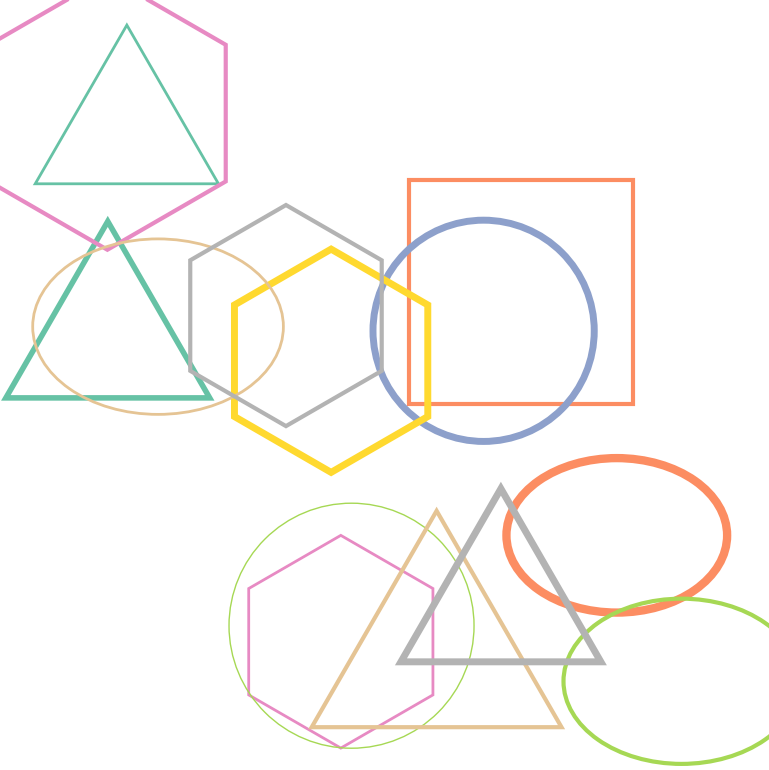[{"shape": "triangle", "thickness": 2, "radius": 0.76, "center": [0.14, 0.56]}, {"shape": "triangle", "thickness": 1, "radius": 0.69, "center": [0.165, 0.83]}, {"shape": "oval", "thickness": 3, "radius": 0.72, "center": [0.801, 0.305]}, {"shape": "square", "thickness": 1.5, "radius": 0.73, "center": [0.677, 0.621]}, {"shape": "circle", "thickness": 2.5, "radius": 0.72, "center": [0.628, 0.57]}, {"shape": "hexagon", "thickness": 1, "radius": 0.69, "center": [0.443, 0.167]}, {"shape": "hexagon", "thickness": 1.5, "radius": 0.89, "center": [0.139, 0.853]}, {"shape": "oval", "thickness": 1.5, "radius": 0.77, "center": [0.885, 0.115]}, {"shape": "circle", "thickness": 0.5, "radius": 0.8, "center": [0.457, 0.187]}, {"shape": "hexagon", "thickness": 2.5, "radius": 0.72, "center": [0.43, 0.531]}, {"shape": "triangle", "thickness": 1.5, "radius": 0.94, "center": [0.567, 0.149]}, {"shape": "oval", "thickness": 1, "radius": 0.81, "center": [0.205, 0.576]}, {"shape": "hexagon", "thickness": 1.5, "radius": 0.72, "center": [0.371, 0.59]}, {"shape": "triangle", "thickness": 2.5, "radius": 0.75, "center": [0.651, 0.215]}]